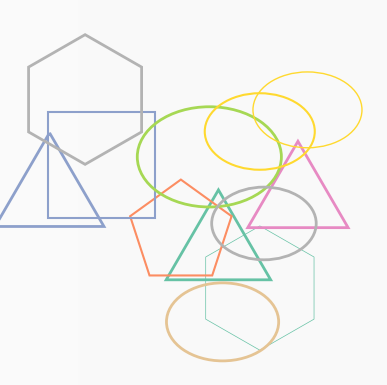[{"shape": "hexagon", "thickness": 0.5, "radius": 0.81, "center": [0.671, 0.252]}, {"shape": "triangle", "thickness": 2, "radius": 0.78, "center": [0.564, 0.351]}, {"shape": "pentagon", "thickness": 1.5, "radius": 0.69, "center": [0.467, 0.396]}, {"shape": "triangle", "thickness": 2, "radius": 0.81, "center": [0.128, 0.493]}, {"shape": "square", "thickness": 1.5, "radius": 0.69, "center": [0.261, 0.572]}, {"shape": "triangle", "thickness": 2, "radius": 0.75, "center": [0.769, 0.483]}, {"shape": "oval", "thickness": 2, "radius": 0.93, "center": [0.54, 0.593]}, {"shape": "oval", "thickness": 1, "radius": 0.7, "center": [0.793, 0.715]}, {"shape": "oval", "thickness": 1.5, "radius": 0.71, "center": [0.67, 0.658]}, {"shape": "oval", "thickness": 2, "radius": 0.72, "center": [0.574, 0.164]}, {"shape": "hexagon", "thickness": 2, "radius": 0.84, "center": [0.22, 0.742]}, {"shape": "oval", "thickness": 2, "radius": 0.67, "center": [0.681, 0.42]}]